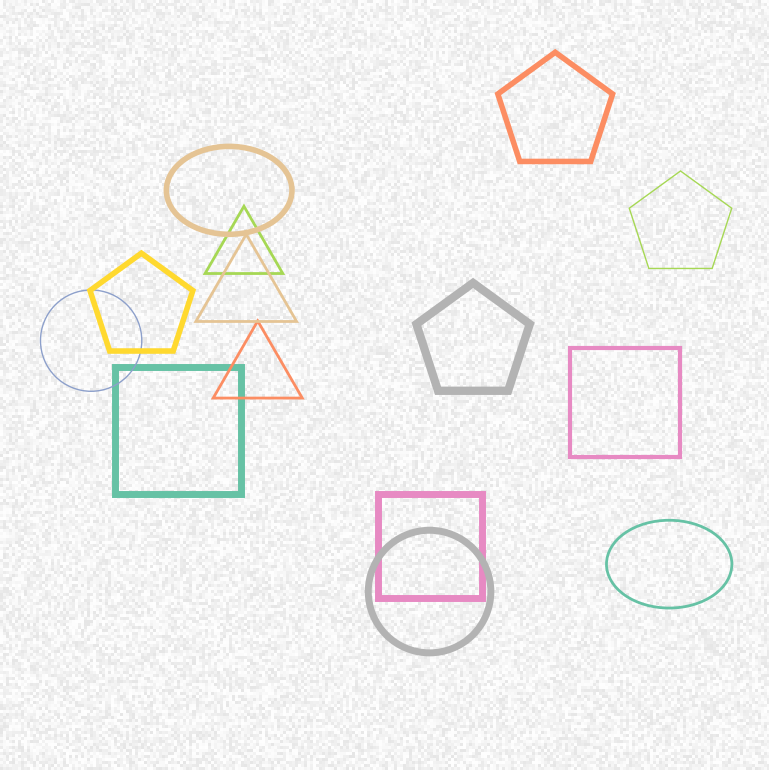[{"shape": "oval", "thickness": 1, "radius": 0.41, "center": [0.869, 0.267]}, {"shape": "square", "thickness": 2.5, "radius": 0.41, "center": [0.231, 0.441]}, {"shape": "triangle", "thickness": 1, "radius": 0.33, "center": [0.335, 0.516]}, {"shape": "pentagon", "thickness": 2, "radius": 0.39, "center": [0.721, 0.854]}, {"shape": "circle", "thickness": 0.5, "radius": 0.33, "center": [0.118, 0.558]}, {"shape": "square", "thickness": 2.5, "radius": 0.34, "center": [0.558, 0.291]}, {"shape": "square", "thickness": 1.5, "radius": 0.36, "center": [0.812, 0.477]}, {"shape": "triangle", "thickness": 1, "radius": 0.29, "center": [0.317, 0.674]}, {"shape": "pentagon", "thickness": 0.5, "radius": 0.35, "center": [0.884, 0.708]}, {"shape": "pentagon", "thickness": 2, "radius": 0.35, "center": [0.184, 0.601]}, {"shape": "oval", "thickness": 2, "radius": 0.41, "center": [0.298, 0.753]}, {"shape": "triangle", "thickness": 1, "radius": 0.38, "center": [0.32, 0.62]}, {"shape": "pentagon", "thickness": 3, "radius": 0.39, "center": [0.614, 0.555]}, {"shape": "circle", "thickness": 2.5, "radius": 0.4, "center": [0.558, 0.232]}]